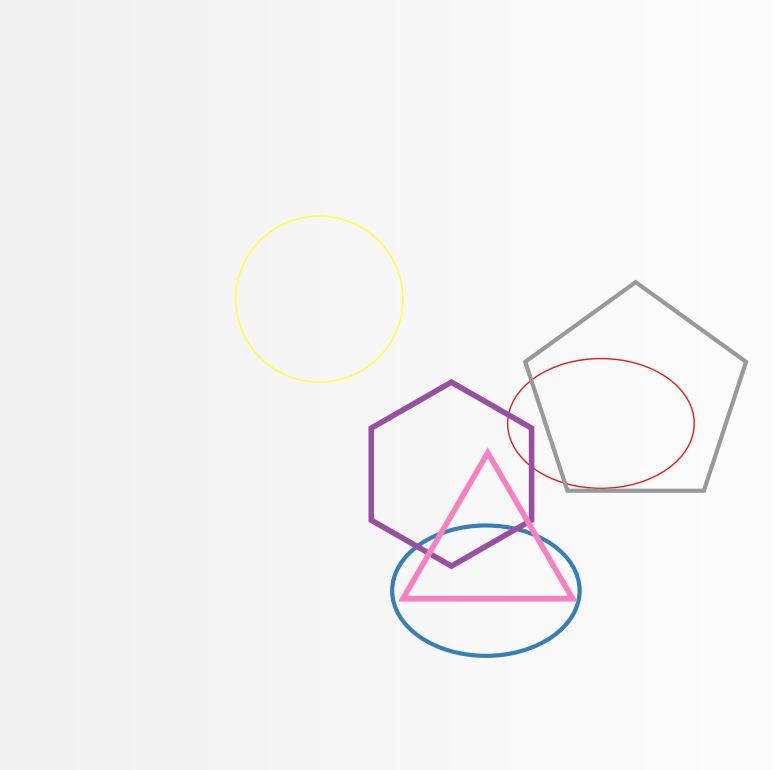[{"shape": "oval", "thickness": 0.5, "radius": 0.6, "center": [0.775, 0.45]}, {"shape": "oval", "thickness": 1.5, "radius": 0.6, "center": [0.627, 0.233]}, {"shape": "hexagon", "thickness": 2, "radius": 0.6, "center": [0.582, 0.384]}, {"shape": "circle", "thickness": 0.5, "radius": 0.54, "center": [0.412, 0.612]}, {"shape": "triangle", "thickness": 2, "radius": 0.63, "center": [0.629, 0.286]}, {"shape": "pentagon", "thickness": 1.5, "radius": 0.75, "center": [0.82, 0.484]}]